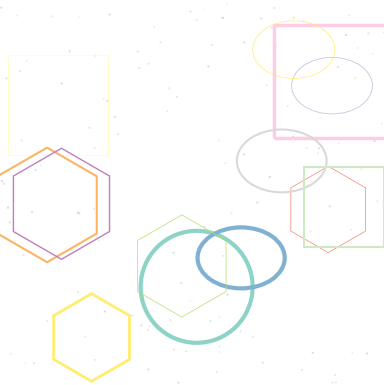[{"shape": "circle", "thickness": 3, "radius": 0.73, "center": [0.511, 0.255]}, {"shape": "square", "thickness": 0.5, "radius": 0.65, "center": [0.15, 0.728]}, {"shape": "oval", "thickness": 0.5, "radius": 0.52, "center": [0.862, 0.777]}, {"shape": "hexagon", "thickness": 0.5, "radius": 0.56, "center": [0.853, 0.456]}, {"shape": "oval", "thickness": 3, "radius": 0.57, "center": [0.626, 0.33]}, {"shape": "hexagon", "thickness": 1.5, "radius": 0.74, "center": [0.122, 0.468]}, {"shape": "hexagon", "thickness": 0.5, "radius": 0.66, "center": [0.472, 0.309]}, {"shape": "square", "thickness": 2.5, "radius": 0.73, "center": [0.858, 0.789]}, {"shape": "oval", "thickness": 1.5, "radius": 0.58, "center": [0.732, 0.582]}, {"shape": "hexagon", "thickness": 1, "radius": 0.72, "center": [0.16, 0.471]}, {"shape": "square", "thickness": 1.5, "radius": 0.52, "center": [0.894, 0.462]}, {"shape": "oval", "thickness": 0.5, "radius": 0.53, "center": [0.763, 0.871]}, {"shape": "hexagon", "thickness": 2, "radius": 0.57, "center": [0.238, 0.123]}]